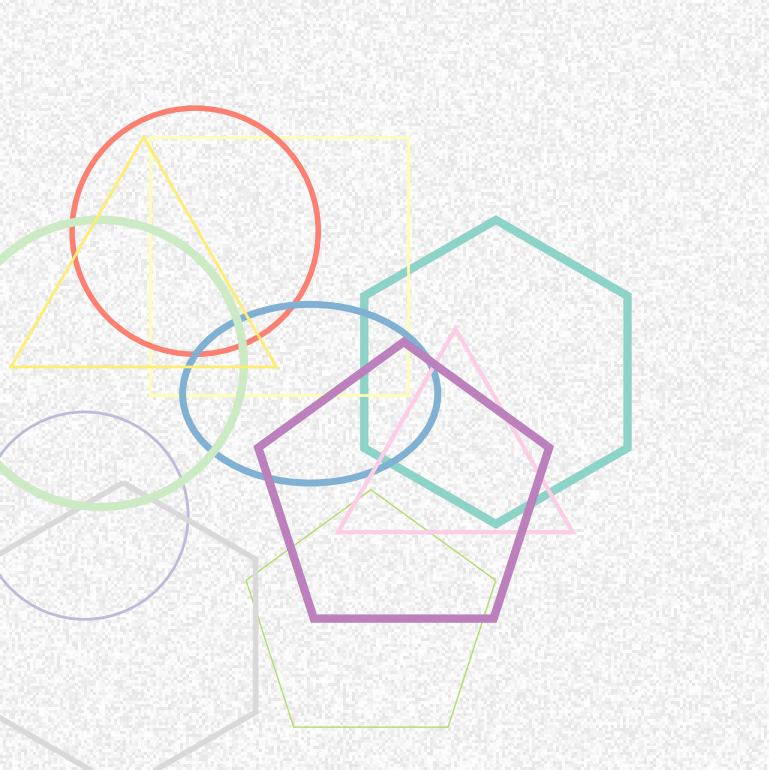[{"shape": "hexagon", "thickness": 3, "radius": 0.99, "center": [0.644, 0.517]}, {"shape": "square", "thickness": 1, "radius": 0.84, "center": [0.362, 0.655]}, {"shape": "circle", "thickness": 1, "radius": 0.67, "center": [0.11, 0.33]}, {"shape": "circle", "thickness": 2, "radius": 0.8, "center": [0.253, 0.7]}, {"shape": "oval", "thickness": 2.5, "radius": 0.83, "center": [0.403, 0.489]}, {"shape": "pentagon", "thickness": 0.5, "radius": 0.85, "center": [0.482, 0.194]}, {"shape": "triangle", "thickness": 1.5, "radius": 0.88, "center": [0.591, 0.397]}, {"shape": "hexagon", "thickness": 2, "radius": 0.99, "center": [0.16, 0.174]}, {"shape": "pentagon", "thickness": 3, "radius": 0.99, "center": [0.524, 0.357]}, {"shape": "circle", "thickness": 3, "radius": 0.93, "center": [0.13, 0.528]}, {"shape": "triangle", "thickness": 1, "radius": 1.0, "center": [0.187, 0.623]}]